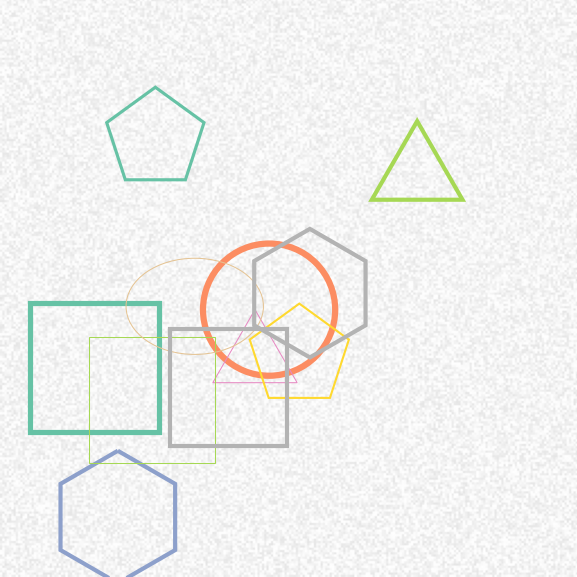[{"shape": "pentagon", "thickness": 1.5, "radius": 0.44, "center": [0.269, 0.759]}, {"shape": "square", "thickness": 2.5, "radius": 0.56, "center": [0.163, 0.363]}, {"shape": "circle", "thickness": 3, "radius": 0.57, "center": [0.466, 0.463]}, {"shape": "hexagon", "thickness": 2, "radius": 0.57, "center": [0.204, 0.104]}, {"shape": "triangle", "thickness": 0.5, "radius": 0.42, "center": [0.442, 0.379]}, {"shape": "square", "thickness": 0.5, "radius": 0.55, "center": [0.262, 0.306]}, {"shape": "triangle", "thickness": 2, "radius": 0.45, "center": [0.722, 0.699]}, {"shape": "pentagon", "thickness": 1, "radius": 0.45, "center": [0.518, 0.383]}, {"shape": "oval", "thickness": 0.5, "radius": 0.59, "center": [0.337, 0.469]}, {"shape": "square", "thickness": 2, "radius": 0.51, "center": [0.396, 0.328]}, {"shape": "hexagon", "thickness": 2, "radius": 0.56, "center": [0.537, 0.491]}]